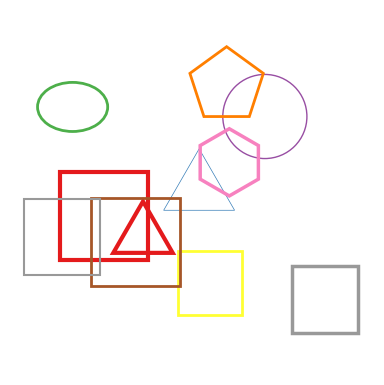[{"shape": "triangle", "thickness": 3, "radius": 0.45, "center": [0.371, 0.388]}, {"shape": "square", "thickness": 3, "radius": 0.57, "center": [0.271, 0.438]}, {"shape": "triangle", "thickness": 0.5, "radius": 0.53, "center": [0.517, 0.507]}, {"shape": "oval", "thickness": 2, "radius": 0.46, "center": [0.189, 0.722]}, {"shape": "circle", "thickness": 1, "radius": 0.55, "center": [0.688, 0.697]}, {"shape": "pentagon", "thickness": 2, "radius": 0.5, "center": [0.589, 0.778]}, {"shape": "square", "thickness": 2, "radius": 0.42, "center": [0.547, 0.266]}, {"shape": "square", "thickness": 2, "radius": 0.57, "center": [0.352, 0.372]}, {"shape": "hexagon", "thickness": 2.5, "radius": 0.44, "center": [0.596, 0.578]}, {"shape": "square", "thickness": 2.5, "radius": 0.43, "center": [0.844, 0.222]}, {"shape": "square", "thickness": 1.5, "radius": 0.49, "center": [0.162, 0.384]}]